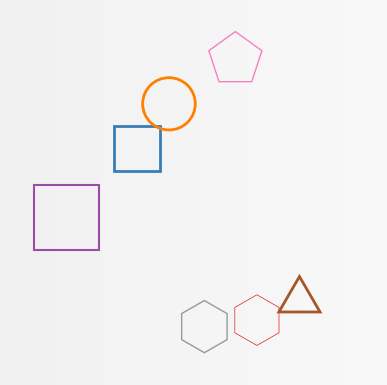[{"shape": "hexagon", "thickness": 0.5, "radius": 0.33, "center": [0.663, 0.169]}, {"shape": "square", "thickness": 2, "radius": 0.3, "center": [0.354, 0.615]}, {"shape": "square", "thickness": 1.5, "radius": 0.42, "center": [0.171, 0.435]}, {"shape": "circle", "thickness": 2, "radius": 0.34, "center": [0.436, 0.73]}, {"shape": "triangle", "thickness": 2, "radius": 0.31, "center": [0.773, 0.22]}, {"shape": "pentagon", "thickness": 1, "radius": 0.36, "center": [0.607, 0.846]}, {"shape": "hexagon", "thickness": 1, "radius": 0.34, "center": [0.527, 0.152]}]